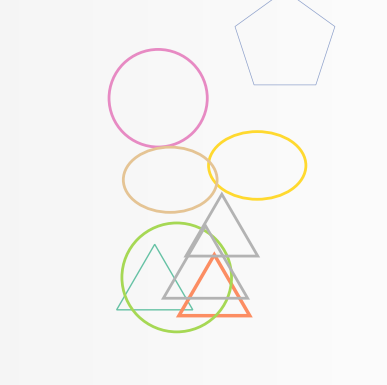[{"shape": "triangle", "thickness": 1, "radius": 0.57, "center": [0.399, 0.252]}, {"shape": "triangle", "thickness": 2.5, "radius": 0.53, "center": [0.553, 0.233]}, {"shape": "pentagon", "thickness": 0.5, "radius": 0.68, "center": [0.735, 0.889]}, {"shape": "circle", "thickness": 2, "radius": 0.63, "center": [0.408, 0.745]}, {"shape": "circle", "thickness": 2, "radius": 0.71, "center": [0.456, 0.279]}, {"shape": "oval", "thickness": 2, "radius": 0.63, "center": [0.664, 0.57]}, {"shape": "oval", "thickness": 2, "radius": 0.61, "center": [0.439, 0.533]}, {"shape": "triangle", "thickness": 2, "radius": 0.54, "center": [0.572, 0.388]}, {"shape": "triangle", "thickness": 2, "radius": 0.63, "center": [0.53, 0.288]}]